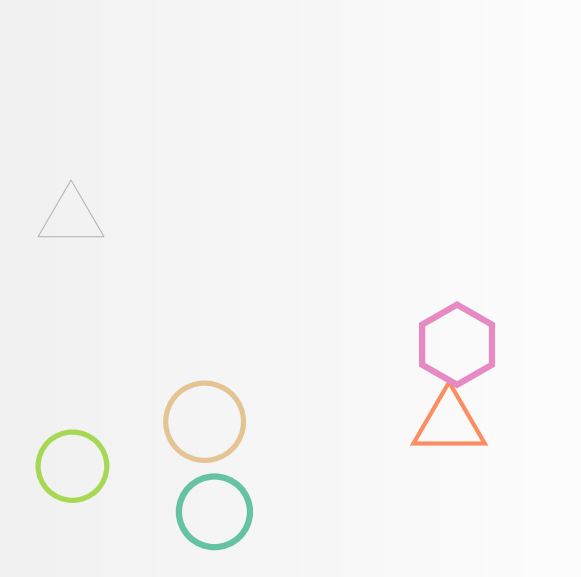[{"shape": "circle", "thickness": 3, "radius": 0.31, "center": [0.369, 0.113]}, {"shape": "triangle", "thickness": 2, "radius": 0.35, "center": [0.773, 0.267]}, {"shape": "hexagon", "thickness": 3, "radius": 0.35, "center": [0.786, 0.402]}, {"shape": "circle", "thickness": 2.5, "radius": 0.3, "center": [0.125, 0.192]}, {"shape": "circle", "thickness": 2.5, "radius": 0.33, "center": [0.352, 0.269]}, {"shape": "triangle", "thickness": 0.5, "radius": 0.33, "center": [0.122, 0.622]}]